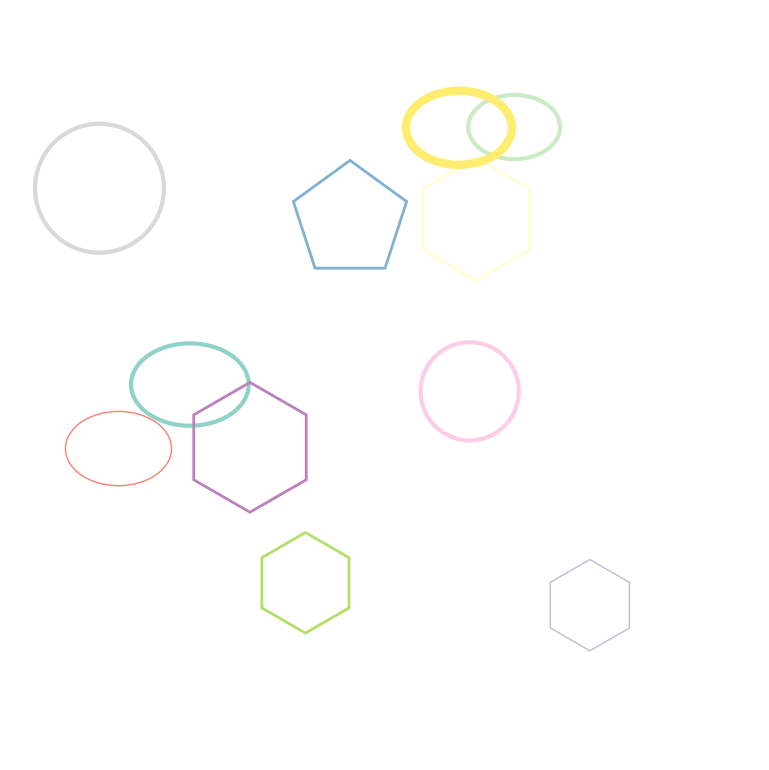[{"shape": "oval", "thickness": 1.5, "radius": 0.38, "center": [0.247, 0.501]}, {"shape": "hexagon", "thickness": 0.5, "radius": 0.4, "center": [0.618, 0.715]}, {"shape": "hexagon", "thickness": 0.5, "radius": 0.3, "center": [0.766, 0.214]}, {"shape": "oval", "thickness": 0.5, "radius": 0.34, "center": [0.154, 0.417]}, {"shape": "pentagon", "thickness": 1, "radius": 0.39, "center": [0.455, 0.714]}, {"shape": "hexagon", "thickness": 1, "radius": 0.33, "center": [0.397, 0.243]}, {"shape": "circle", "thickness": 1.5, "radius": 0.32, "center": [0.61, 0.492]}, {"shape": "circle", "thickness": 1.5, "radius": 0.42, "center": [0.129, 0.756]}, {"shape": "hexagon", "thickness": 1, "radius": 0.42, "center": [0.325, 0.419]}, {"shape": "oval", "thickness": 1.5, "radius": 0.3, "center": [0.668, 0.835]}, {"shape": "oval", "thickness": 3, "radius": 0.34, "center": [0.596, 0.834]}]